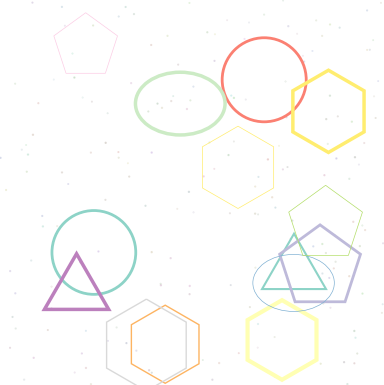[{"shape": "triangle", "thickness": 1.5, "radius": 0.48, "center": [0.764, 0.297]}, {"shape": "circle", "thickness": 2, "radius": 0.54, "center": [0.244, 0.344]}, {"shape": "hexagon", "thickness": 3, "radius": 0.52, "center": [0.733, 0.117]}, {"shape": "pentagon", "thickness": 2, "radius": 0.55, "center": [0.831, 0.306]}, {"shape": "circle", "thickness": 2, "radius": 0.55, "center": [0.686, 0.793]}, {"shape": "oval", "thickness": 0.5, "radius": 0.53, "center": [0.763, 0.265]}, {"shape": "hexagon", "thickness": 1, "radius": 0.51, "center": [0.429, 0.106]}, {"shape": "pentagon", "thickness": 0.5, "radius": 0.5, "center": [0.846, 0.418]}, {"shape": "pentagon", "thickness": 0.5, "radius": 0.43, "center": [0.223, 0.88]}, {"shape": "hexagon", "thickness": 1, "radius": 0.6, "center": [0.38, 0.104]}, {"shape": "triangle", "thickness": 2.5, "radius": 0.48, "center": [0.199, 0.245]}, {"shape": "oval", "thickness": 2.5, "radius": 0.58, "center": [0.468, 0.731]}, {"shape": "hexagon", "thickness": 0.5, "radius": 0.53, "center": [0.618, 0.565]}, {"shape": "hexagon", "thickness": 2.5, "radius": 0.53, "center": [0.853, 0.711]}]